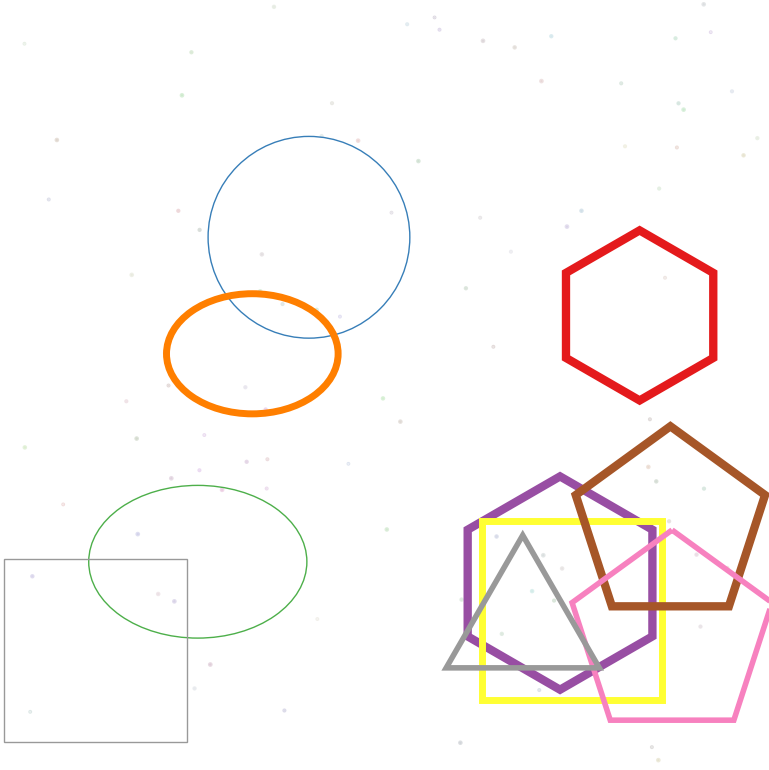[{"shape": "hexagon", "thickness": 3, "radius": 0.55, "center": [0.831, 0.59]}, {"shape": "circle", "thickness": 0.5, "radius": 0.66, "center": [0.401, 0.692]}, {"shape": "oval", "thickness": 0.5, "radius": 0.71, "center": [0.257, 0.27]}, {"shape": "hexagon", "thickness": 3, "radius": 0.69, "center": [0.727, 0.243]}, {"shape": "oval", "thickness": 2.5, "radius": 0.56, "center": [0.328, 0.541]}, {"shape": "square", "thickness": 2.5, "radius": 0.58, "center": [0.743, 0.207]}, {"shape": "pentagon", "thickness": 3, "radius": 0.65, "center": [0.871, 0.317]}, {"shape": "pentagon", "thickness": 2, "radius": 0.68, "center": [0.873, 0.175]}, {"shape": "triangle", "thickness": 2, "radius": 0.57, "center": [0.679, 0.19]}, {"shape": "square", "thickness": 0.5, "radius": 0.59, "center": [0.124, 0.155]}]